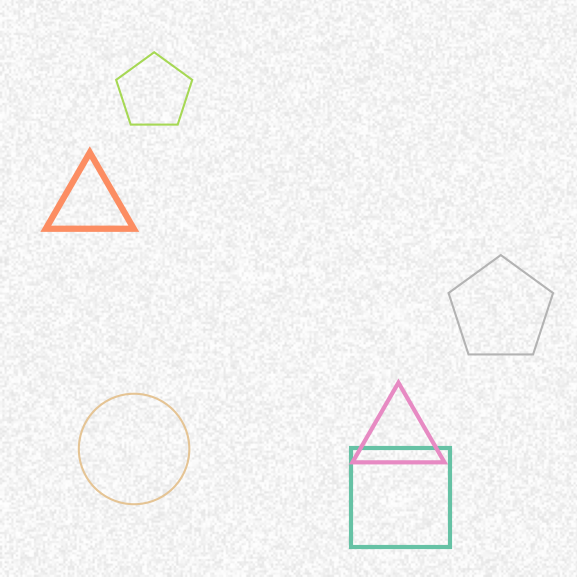[{"shape": "square", "thickness": 2, "radius": 0.43, "center": [0.693, 0.137]}, {"shape": "triangle", "thickness": 3, "radius": 0.44, "center": [0.156, 0.647]}, {"shape": "triangle", "thickness": 2, "radius": 0.46, "center": [0.69, 0.245]}, {"shape": "pentagon", "thickness": 1, "radius": 0.35, "center": [0.267, 0.839]}, {"shape": "circle", "thickness": 1, "radius": 0.48, "center": [0.232, 0.222]}, {"shape": "pentagon", "thickness": 1, "radius": 0.48, "center": [0.867, 0.462]}]